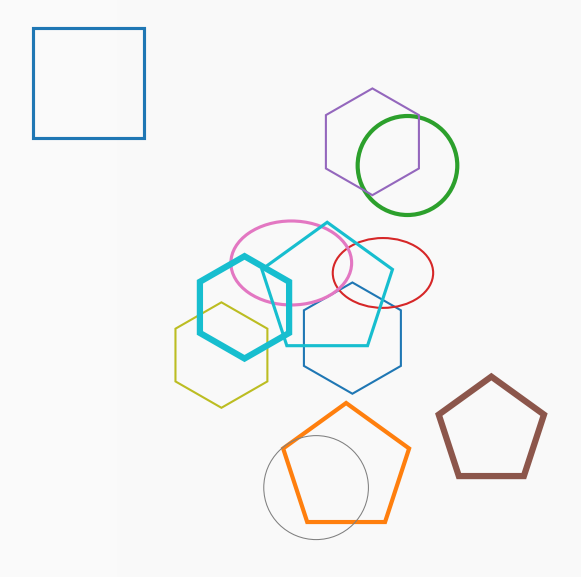[{"shape": "square", "thickness": 1.5, "radius": 0.48, "center": [0.152, 0.856]}, {"shape": "hexagon", "thickness": 1, "radius": 0.48, "center": [0.606, 0.414]}, {"shape": "pentagon", "thickness": 2, "radius": 0.57, "center": [0.595, 0.187]}, {"shape": "circle", "thickness": 2, "radius": 0.43, "center": [0.701, 0.713]}, {"shape": "oval", "thickness": 1, "radius": 0.43, "center": [0.659, 0.526]}, {"shape": "hexagon", "thickness": 1, "radius": 0.46, "center": [0.641, 0.754]}, {"shape": "pentagon", "thickness": 3, "radius": 0.48, "center": [0.845, 0.252]}, {"shape": "oval", "thickness": 1.5, "radius": 0.52, "center": [0.501, 0.544]}, {"shape": "circle", "thickness": 0.5, "radius": 0.45, "center": [0.544, 0.155]}, {"shape": "hexagon", "thickness": 1, "radius": 0.46, "center": [0.381, 0.384]}, {"shape": "pentagon", "thickness": 1.5, "radius": 0.59, "center": [0.563, 0.496]}, {"shape": "hexagon", "thickness": 3, "radius": 0.44, "center": [0.421, 0.467]}]